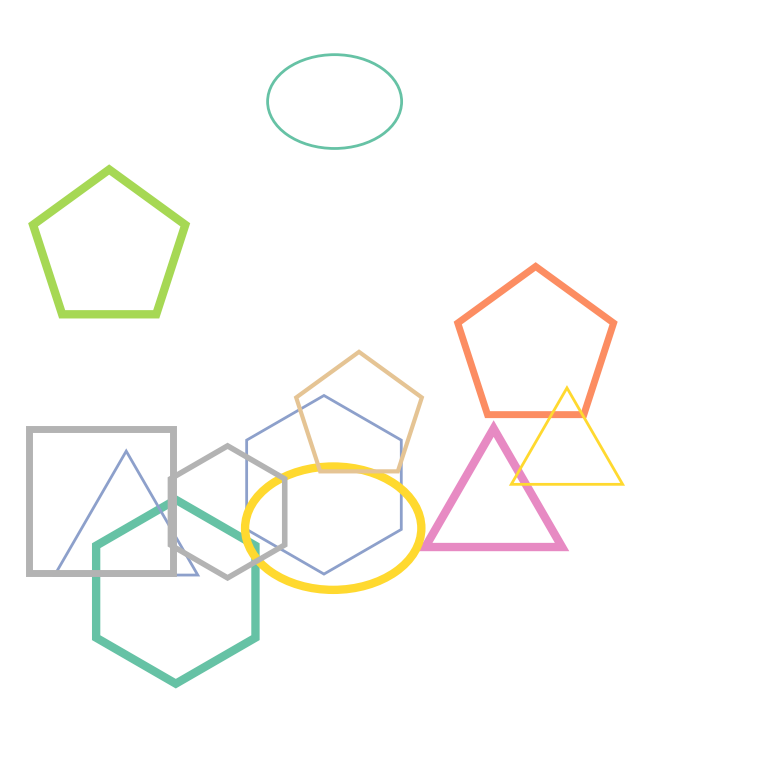[{"shape": "hexagon", "thickness": 3, "radius": 0.6, "center": [0.228, 0.232]}, {"shape": "oval", "thickness": 1, "radius": 0.44, "center": [0.435, 0.868]}, {"shape": "pentagon", "thickness": 2.5, "radius": 0.53, "center": [0.696, 0.548]}, {"shape": "hexagon", "thickness": 1, "radius": 0.58, "center": [0.421, 0.37]}, {"shape": "triangle", "thickness": 1, "radius": 0.54, "center": [0.164, 0.307]}, {"shape": "triangle", "thickness": 3, "radius": 0.51, "center": [0.641, 0.341]}, {"shape": "pentagon", "thickness": 3, "radius": 0.52, "center": [0.142, 0.676]}, {"shape": "triangle", "thickness": 1, "radius": 0.42, "center": [0.736, 0.413]}, {"shape": "oval", "thickness": 3, "radius": 0.57, "center": [0.433, 0.314]}, {"shape": "pentagon", "thickness": 1.5, "radius": 0.43, "center": [0.466, 0.457]}, {"shape": "hexagon", "thickness": 2, "radius": 0.43, "center": [0.296, 0.335]}, {"shape": "square", "thickness": 2.5, "radius": 0.47, "center": [0.131, 0.35]}]